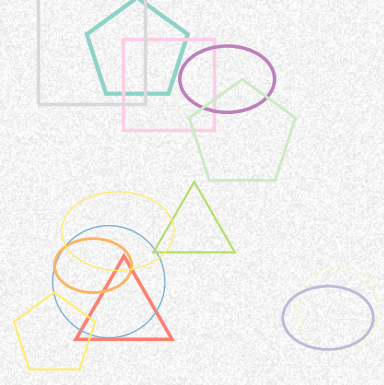[{"shape": "pentagon", "thickness": 3, "radius": 0.69, "center": [0.356, 0.868]}, {"shape": "circle", "thickness": 0.5, "radius": 0.54, "center": [0.878, 0.198]}, {"shape": "oval", "thickness": 2, "radius": 0.59, "center": [0.852, 0.174]}, {"shape": "triangle", "thickness": 2.5, "radius": 0.72, "center": [0.322, 0.191]}, {"shape": "circle", "thickness": 1, "radius": 0.73, "center": [0.283, 0.268]}, {"shape": "oval", "thickness": 2, "radius": 0.5, "center": [0.242, 0.31]}, {"shape": "triangle", "thickness": 1.5, "radius": 0.61, "center": [0.504, 0.406]}, {"shape": "square", "thickness": 2.5, "radius": 0.59, "center": [0.438, 0.781]}, {"shape": "square", "thickness": 2.5, "radius": 0.7, "center": [0.237, 0.868]}, {"shape": "oval", "thickness": 2.5, "radius": 0.62, "center": [0.59, 0.794]}, {"shape": "pentagon", "thickness": 2, "radius": 0.73, "center": [0.629, 0.649]}, {"shape": "oval", "thickness": 1, "radius": 0.73, "center": [0.306, 0.4]}, {"shape": "pentagon", "thickness": 1.5, "radius": 0.55, "center": [0.141, 0.13]}]